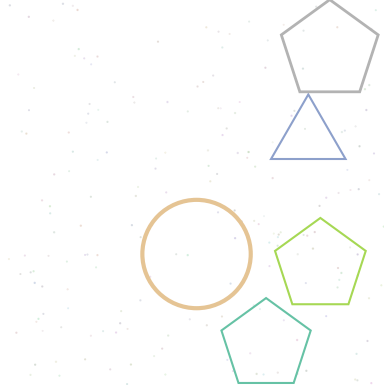[{"shape": "pentagon", "thickness": 1.5, "radius": 0.61, "center": [0.691, 0.104]}, {"shape": "triangle", "thickness": 1.5, "radius": 0.56, "center": [0.801, 0.643]}, {"shape": "pentagon", "thickness": 1.5, "radius": 0.62, "center": [0.832, 0.31]}, {"shape": "circle", "thickness": 3, "radius": 0.7, "center": [0.511, 0.34]}, {"shape": "pentagon", "thickness": 2, "radius": 0.66, "center": [0.857, 0.869]}]